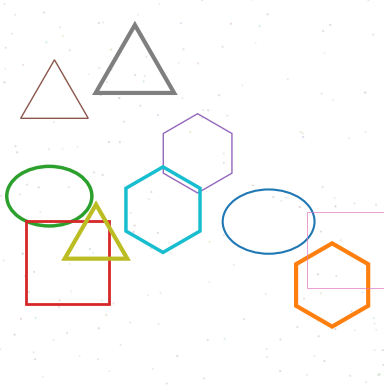[{"shape": "oval", "thickness": 1.5, "radius": 0.6, "center": [0.698, 0.424]}, {"shape": "hexagon", "thickness": 3, "radius": 0.54, "center": [0.863, 0.26]}, {"shape": "oval", "thickness": 2.5, "radius": 0.55, "center": [0.128, 0.491]}, {"shape": "square", "thickness": 2, "radius": 0.54, "center": [0.175, 0.318]}, {"shape": "hexagon", "thickness": 1, "radius": 0.51, "center": [0.513, 0.602]}, {"shape": "triangle", "thickness": 1, "radius": 0.51, "center": [0.141, 0.743]}, {"shape": "square", "thickness": 0.5, "radius": 0.5, "center": [0.897, 0.35]}, {"shape": "triangle", "thickness": 3, "radius": 0.59, "center": [0.35, 0.817]}, {"shape": "triangle", "thickness": 3, "radius": 0.47, "center": [0.249, 0.375]}, {"shape": "hexagon", "thickness": 2.5, "radius": 0.56, "center": [0.423, 0.455]}]